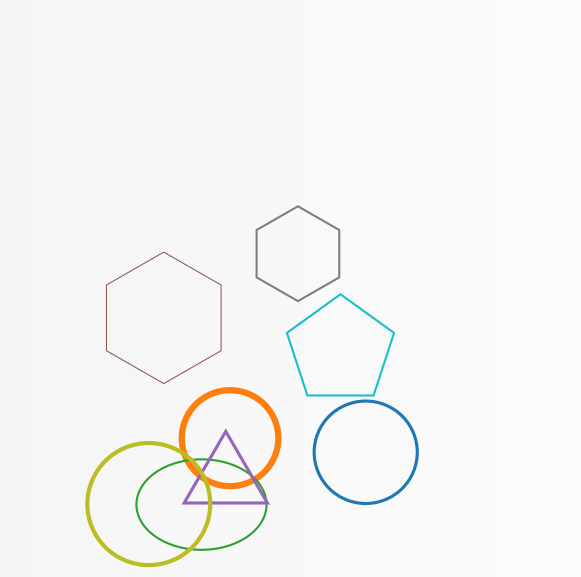[{"shape": "circle", "thickness": 1.5, "radius": 0.44, "center": [0.629, 0.216]}, {"shape": "circle", "thickness": 3, "radius": 0.42, "center": [0.396, 0.24]}, {"shape": "oval", "thickness": 1, "radius": 0.56, "center": [0.347, 0.125]}, {"shape": "triangle", "thickness": 1.5, "radius": 0.41, "center": [0.388, 0.169]}, {"shape": "hexagon", "thickness": 0.5, "radius": 0.57, "center": [0.282, 0.449]}, {"shape": "hexagon", "thickness": 1, "radius": 0.41, "center": [0.513, 0.56]}, {"shape": "circle", "thickness": 2, "radius": 0.53, "center": [0.256, 0.126]}, {"shape": "pentagon", "thickness": 1, "radius": 0.48, "center": [0.586, 0.393]}]